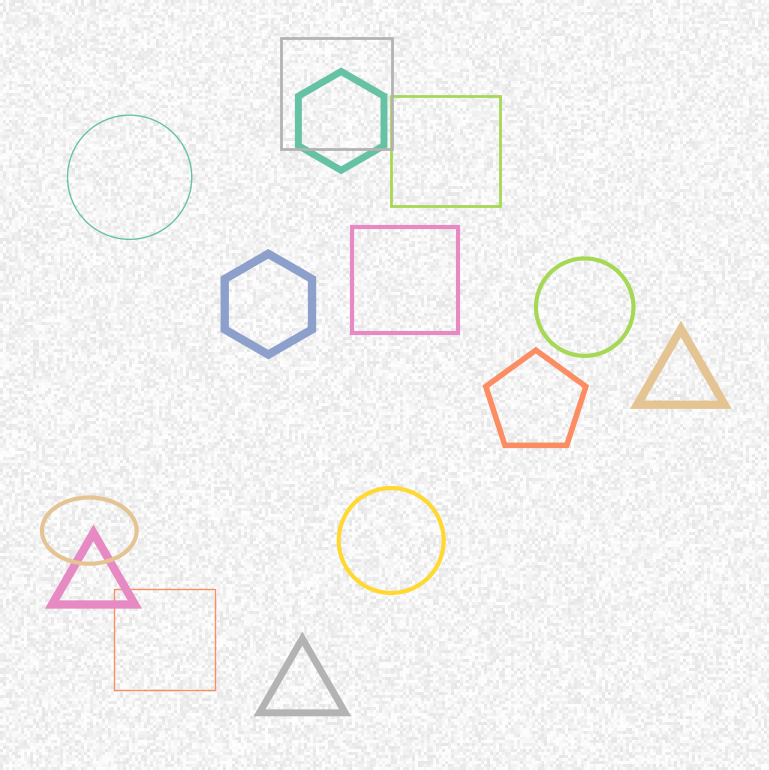[{"shape": "circle", "thickness": 0.5, "radius": 0.4, "center": [0.168, 0.77]}, {"shape": "hexagon", "thickness": 2.5, "radius": 0.32, "center": [0.443, 0.843]}, {"shape": "pentagon", "thickness": 2, "radius": 0.34, "center": [0.696, 0.477]}, {"shape": "square", "thickness": 0.5, "radius": 0.33, "center": [0.213, 0.17]}, {"shape": "hexagon", "thickness": 3, "radius": 0.33, "center": [0.349, 0.605]}, {"shape": "square", "thickness": 1.5, "radius": 0.34, "center": [0.526, 0.636]}, {"shape": "triangle", "thickness": 3, "radius": 0.31, "center": [0.121, 0.246]}, {"shape": "circle", "thickness": 1.5, "radius": 0.32, "center": [0.759, 0.601]}, {"shape": "square", "thickness": 1, "radius": 0.35, "center": [0.578, 0.804]}, {"shape": "circle", "thickness": 1.5, "radius": 0.34, "center": [0.508, 0.298]}, {"shape": "triangle", "thickness": 3, "radius": 0.33, "center": [0.884, 0.507]}, {"shape": "oval", "thickness": 1.5, "radius": 0.31, "center": [0.116, 0.311]}, {"shape": "triangle", "thickness": 2.5, "radius": 0.32, "center": [0.393, 0.106]}, {"shape": "square", "thickness": 1, "radius": 0.36, "center": [0.437, 0.879]}]